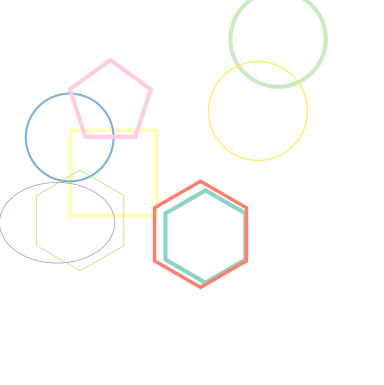[{"shape": "hexagon", "thickness": 3, "radius": 0.6, "center": [0.534, 0.386]}, {"shape": "square", "thickness": 2.5, "radius": 0.56, "center": [0.293, 0.552]}, {"shape": "hexagon", "thickness": 2.5, "radius": 0.69, "center": [0.521, 0.391]}, {"shape": "circle", "thickness": 1.5, "radius": 0.57, "center": [0.181, 0.643]}, {"shape": "hexagon", "thickness": 0.5, "radius": 0.65, "center": [0.209, 0.427]}, {"shape": "pentagon", "thickness": 3, "radius": 0.55, "center": [0.287, 0.734]}, {"shape": "oval", "thickness": 0.5, "radius": 0.75, "center": [0.148, 0.421]}, {"shape": "circle", "thickness": 3, "radius": 0.62, "center": [0.722, 0.899]}, {"shape": "circle", "thickness": 1, "radius": 0.64, "center": [0.67, 0.712]}]